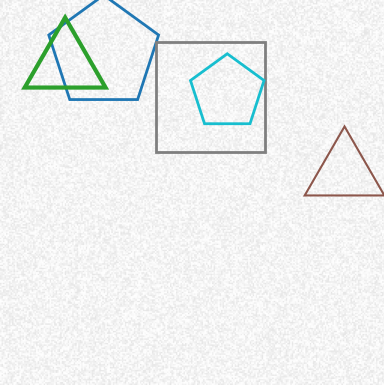[{"shape": "pentagon", "thickness": 2, "radius": 0.75, "center": [0.269, 0.863]}, {"shape": "triangle", "thickness": 3, "radius": 0.61, "center": [0.169, 0.833]}, {"shape": "triangle", "thickness": 1.5, "radius": 0.6, "center": [0.895, 0.552]}, {"shape": "square", "thickness": 2, "radius": 0.71, "center": [0.548, 0.748]}, {"shape": "pentagon", "thickness": 2, "radius": 0.5, "center": [0.59, 0.76]}]